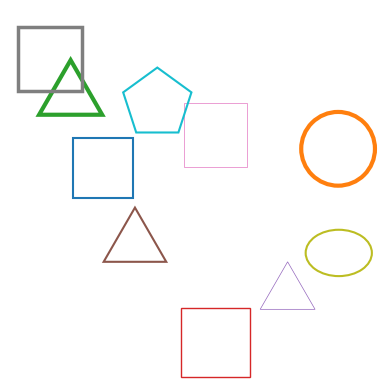[{"shape": "square", "thickness": 1.5, "radius": 0.39, "center": [0.267, 0.564]}, {"shape": "circle", "thickness": 3, "radius": 0.48, "center": [0.878, 0.613]}, {"shape": "triangle", "thickness": 3, "radius": 0.47, "center": [0.183, 0.749]}, {"shape": "square", "thickness": 1, "radius": 0.45, "center": [0.561, 0.11]}, {"shape": "triangle", "thickness": 0.5, "radius": 0.41, "center": [0.747, 0.238]}, {"shape": "triangle", "thickness": 1.5, "radius": 0.47, "center": [0.351, 0.367]}, {"shape": "square", "thickness": 0.5, "radius": 0.41, "center": [0.56, 0.649]}, {"shape": "square", "thickness": 2.5, "radius": 0.41, "center": [0.13, 0.848]}, {"shape": "oval", "thickness": 1.5, "radius": 0.43, "center": [0.88, 0.343]}, {"shape": "pentagon", "thickness": 1.5, "radius": 0.47, "center": [0.409, 0.731]}]